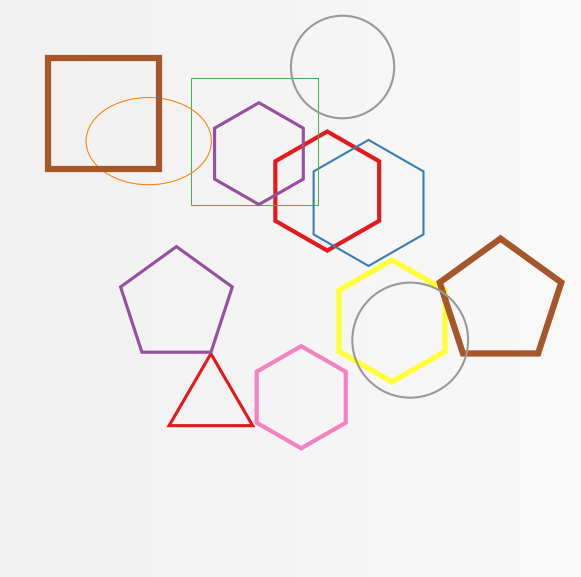[{"shape": "triangle", "thickness": 1.5, "radius": 0.42, "center": [0.363, 0.304]}, {"shape": "hexagon", "thickness": 2, "radius": 0.52, "center": [0.563, 0.668]}, {"shape": "hexagon", "thickness": 1, "radius": 0.55, "center": [0.634, 0.648]}, {"shape": "square", "thickness": 0.5, "radius": 0.55, "center": [0.438, 0.755]}, {"shape": "pentagon", "thickness": 1.5, "radius": 0.51, "center": [0.304, 0.471]}, {"shape": "hexagon", "thickness": 1.5, "radius": 0.44, "center": [0.445, 0.733]}, {"shape": "oval", "thickness": 0.5, "radius": 0.54, "center": [0.256, 0.755]}, {"shape": "hexagon", "thickness": 2.5, "radius": 0.53, "center": [0.674, 0.443]}, {"shape": "pentagon", "thickness": 3, "radius": 0.55, "center": [0.861, 0.476]}, {"shape": "square", "thickness": 3, "radius": 0.48, "center": [0.178, 0.802]}, {"shape": "hexagon", "thickness": 2, "radius": 0.44, "center": [0.518, 0.311]}, {"shape": "circle", "thickness": 1, "radius": 0.44, "center": [0.589, 0.883]}, {"shape": "circle", "thickness": 1, "radius": 0.5, "center": [0.706, 0.41]}]